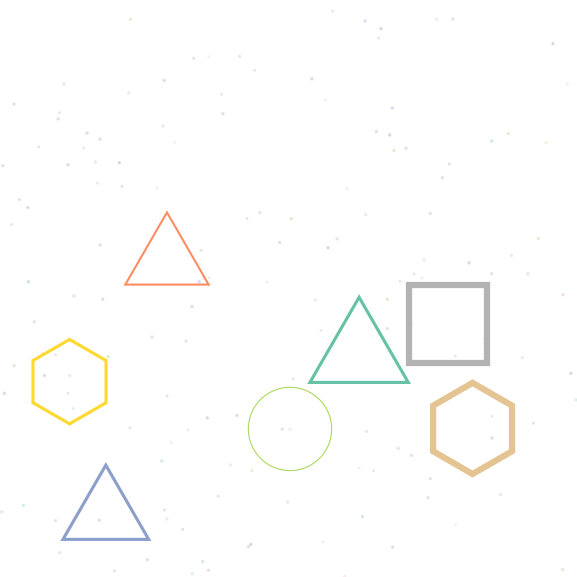[{"shape": "triangle", "thickness": 1.5, "radius": 0.49, "center": [0.622, 0.386]}, {"shape": "triangle", "thickness": 1, "radius": 0.42, "center": [0.289, 0.548]}, {"shape": "triangle", "thickness": 1.5, "radius": 0.43, "center": [0.183, 0.108]}, {"shape": "circle", "thickness": 0.5, "radius": 0.36, "center": [0.502, 0.256]}, {"shape": "hexagon", "thickness": 1.5, "radius": 0.37, "center": [0.12, 0.338]}, {"shape": "hexagon", "thickness": 3, "radius": 0.39, "center": [0.818, 0.257]}, {"shape": "square", "thickness": 3, "radius": 0.34, "center": [0.775, 0.438]}]